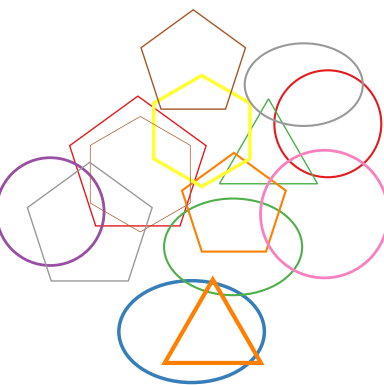[{"shape": "pentagon", "thickness": 1, "radius": 0.93, "center": [0.358, 0.564]}, {"shape": "circle", "thickness": 1.5, "radius": 0.69, "center": [0.852, 0.679]}, {"shape": "oval", "thickness": 2.5, "radius": 0.94, "center": [0.498, 0.139]}, {"shape": "oval", "thickness": 1.5, "radius": 0.9, "center": [0.605, 0.359]}, {"shape": "triangle", "thickness": 1, "radius": 0.74, "center": [0.697, 0.596]}, {"shape": "circle", "thickness": 2, "radius": 0.7, "center": [0.13, 0.45]}, {"shape": "triangle", "thickness": 3, "radius": 0.72, "center": [0.553, 0.129]}, {"shape": "pentagon", "thickness": 1.5, "radius": 0.71, "center": [0.608, 0.461]}, {"shape": "hexagon", "thickness": 2.5, "radius": 0.72, "center": [0.524, 0.66]}, {"shape": "hexagon", "thickness": 0.5, "radius": 0.75, "center": [0.364, 0.548]}, {"shape": "pentagon", "thickness": 1, "radius": 0.71, "center": [0.502, 0.832]}, {"shape": "circle", "thickness": 2, "radius": 0.83, "center": [0.842, 0.444]}, {"shape": "pentagon", "thickness": 1, "radius": 0.85, "center": [0.233, 0.408]}, {"shape": "oval", "thickness": 1.5, "radius": 0.77, "center": [0.789, 0.78]}]